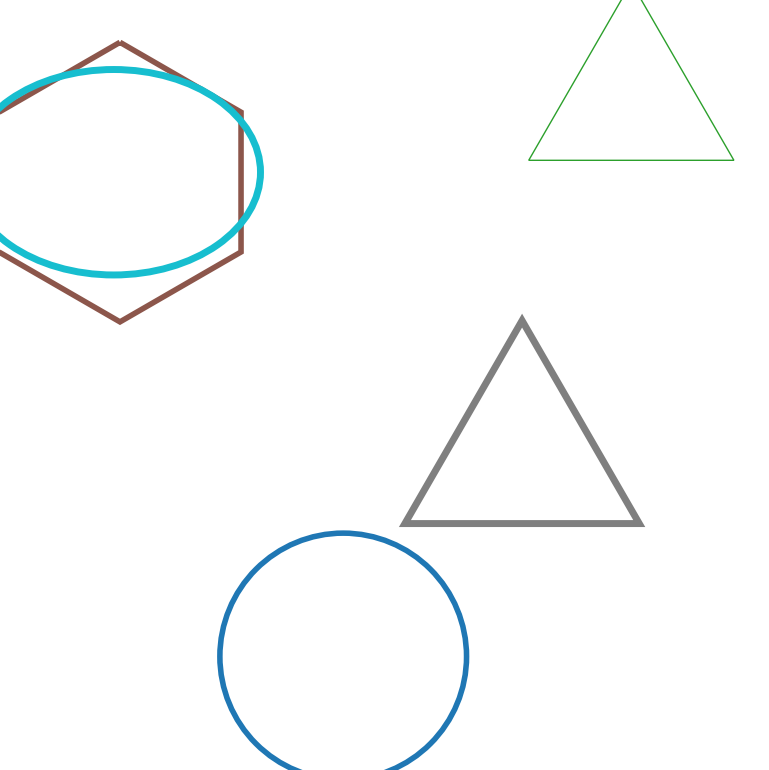[{"shape": "circle", "thickness": 2, "radius": 0.8, "center": [0.446, 0.147]}, {"shape": "triangle", "thickness": 0.5, "radius": 0.77, "center": [0.82, 0.869]}, {"shape": "hexagon", "thickness": 2, "radius": 0.91, "center": [0.156, 0.764]}, {"shape": "triangle", "thickness": 2.5, "radius": 0.88, "center": [0.678, 0.408]}, {"shape": "oval", "thickness": 2.5, "radius": 0.95, "center": [0.148, 0.776]}]